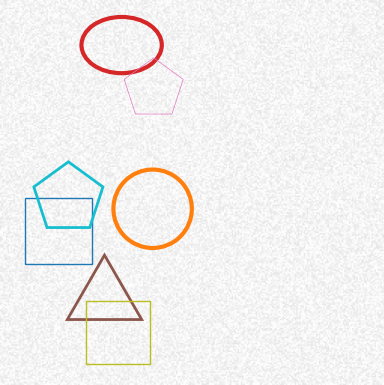[{"shape": "square", "thickness": 1, "radius": 0.43, "center": [0.152, 0.401]}, {"shape": "circle", "thickness": 3, "radius": 0.51, "center": [0.396, 0.458]}, {"shape": "oval", "thickness": 3, "radius": 0.52, "center": [0.316, 0.883]}, {"shape": "triangle", "thickness": 2, "radius": 0.56, "center": [0.271, 0.226]}, {"shape": "pentagon", "thickness": 0.5, "radius": 0.4, "center": [0.399, 0.769]}, {"shape": "square", "thickness": 1, "radius": 0.41, "center": [0.306, 0.137]}, {"shape": "pentagon", "thickness": 2, "radius": 0.47, "center": [0.178, 0.485]}]